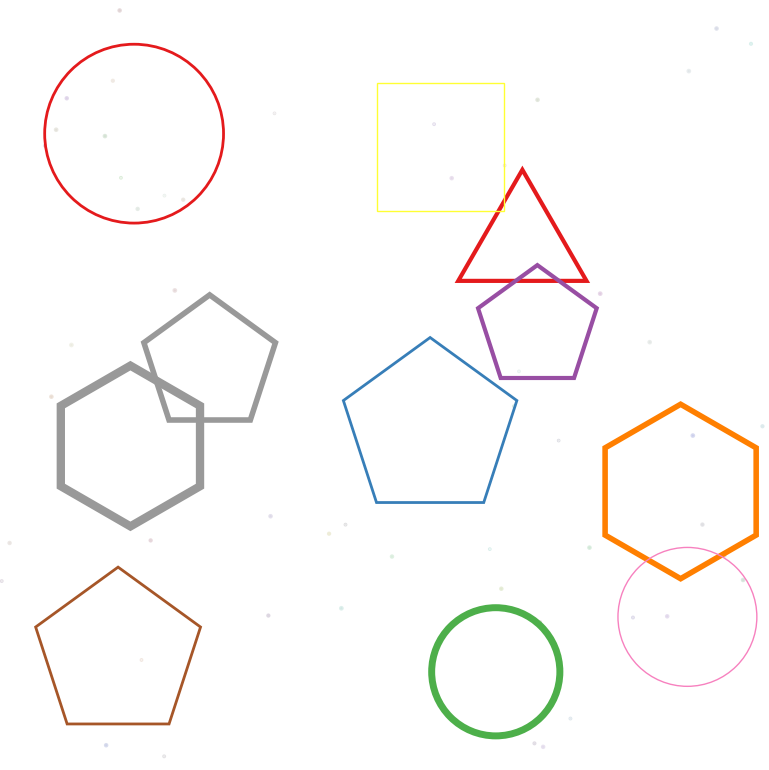[{"shape": "circle", "thickness": 1, "radius": 0.58, "center": [0.174, 0.826]}, {"shape": "triangle", "thickness": 1.5, "radius": 0.48, "center": [0.678, 0.683]}, {"shape": "pentagon", "thickness": 1, "radius": 0.59, "center": [0.559, 0.443]}, {"shape": "circle", "thickness": 2.5, "radius": 0.42, "center": [0.644, 0.128]}, {"shape": "pentagon", "thickness": 1.5, "radius": 0.41, "center": [0.698, 0.575]}, {"shape": "hexagon", "thickness": 2, "radius": 0.57, "center": [0.884, 0.362]}, {"shape": "square", "thickness": 0.5, "radius": 0.41, "center": [0.572, 0.809]}, {"shape": "pentagon", "thickness": 1, "radius": 0.56, "center": [0.153, 0.151]}, {"shape": "circle", "thickness": 0.5, "radius": 0.45, "center": [0.893, 0.199]}, {"shape": "hexagon", "thickness": 3, "radius": 0.52, "center": [0.169, 0.421]}, {"shape": "pentagon", "thickness": 2, "radius": 0.45, "center": [0.272, 0.527]}]